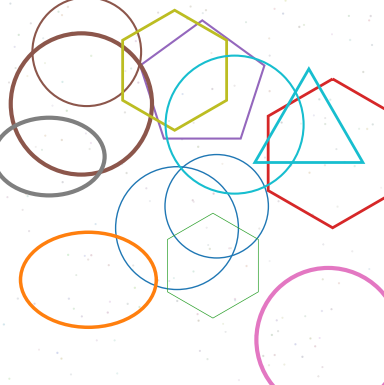[{"shape": "circle", "thickness": 1, "radius": 0.67, "center": [0.563, 0.464]}, {"shape": "circle", "thickness": 1, "radius": 0.8, "center": [0.46, 0.408]}, {"shape": "oval", "thickness": 2.5, "radius": 0.88, "center": [0.23, 0.273]}, {"shape": "hexagon", "thickness": 0.5, "radius": 0.68, "center": [0.553, 0.31]}, {"shape": "hexagon", "thickness": 2, "radius": 0.97, "center": [0.864, 0.602]}, {"shape": "pentagon", "thickness": 1.5, "radius": 0.85, "center": [0.525, 0.777]}, {"shape": "circle", "thickness": 3, "radius": 0.92, "center": [0.211, 0.73]}, {"shape": "circle", "thickness": 1.5, "radius": 0.71, "center": [0.225, 0.866]}, {"shape": "circle", "thickness": 3, "radius": 0.93, "center": [0.853, 0.117]}, {"shape": "oval", "thickness": 3, "radius": 0.72, "center": [0.128, 0.593]}, {"shape": "hexagon", "thickness": 2, "radius": 0.78, "center": [0.454, 0.818]}, {"shape": "circle", "thickness": 1.5, "radius": 0.9, "center": [0.609, 0.676]}, {"shape": "triangle", "thickness": 2, "radius": 0.81, "center": [0.802, 0.659]}]